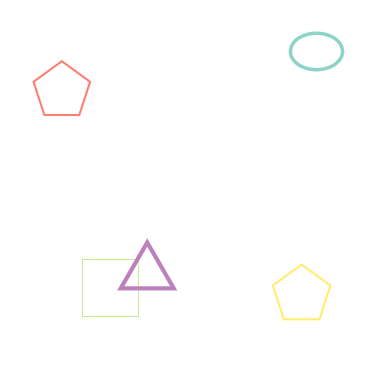[{"shape": "oval", "thickness": 2.5, "radius": 0.34, "center": [0.822, 0.866]}, {"shape": "pentagon", "thickness": 1.5, "radius": 0.39, "center": [0.161, 0.764]}, {"shape": "square", "thickness": 0.5, "radius": 0.37, "center": [0.285, 0.254]}, {"shape": "triangle", "thickness": 3, "radius": 0.4, "center": [0.382, 0.291]}, {"shape": "pentagon", "thickness": 1.5, "radius": 0.39, "center": [0.783, 0.234]}]